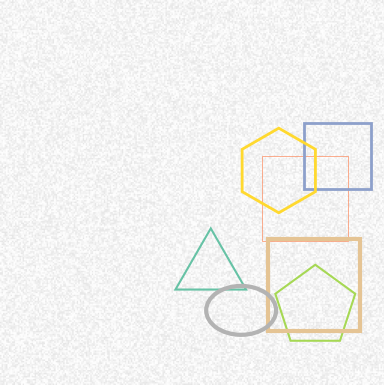[{"shape": "triangle", "thickness": 1.5, "radius": 0.53, "center": [0.547, 0.301]}, {"shape": "square", "thickness": 0.5, "radius": 0.56, "center": [0.792, 0.484]}, {"shape": "square", "thickness": 2, "radius": 0.43, "center": [0.877, 0.595]}, {"shape": "pentagon", "thickness": 1.5, "radius": 0.55, "center": [0.819, 0.203]}, {"shape": "hexagon", "thickness": 2, "radius": 0.55, "center": [0.724, 0.557]}, {"shape": "square", "thickness": 3, "radius": 0.6, "center": [0.816, 0.26]}, {"shape": "oval", "thickness": 3, "radius": 0.45, "center": [0.626, 0.194]}]